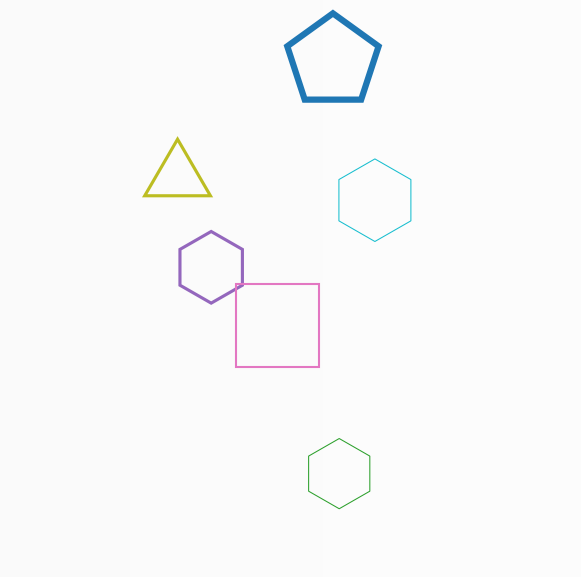[{"shape": "pentagon", "thickness": 3, "radius": 0.41, "center": [0.573, 0.893]}, {"shape": "hexagon", "thickness": 0.5, "radius": 0.3, "center": [0.584, 0.179]}, {"shape": "hexagon", "thickness": 1.5, "radius": 0.31, "center": [0.363, 0.536]}, {"shape": "square", "thickness": 1, "radius": 0.36, "center": [0.478, 0.435]}, {"shape": "triangle", "thickness": 1.5, "radius": 0.33, "center": [0.305, 0.693]}, {"shape": "hexagon", "thickness": 0.5, "radius": 0.36, "center": [0.645, 0.652]}]